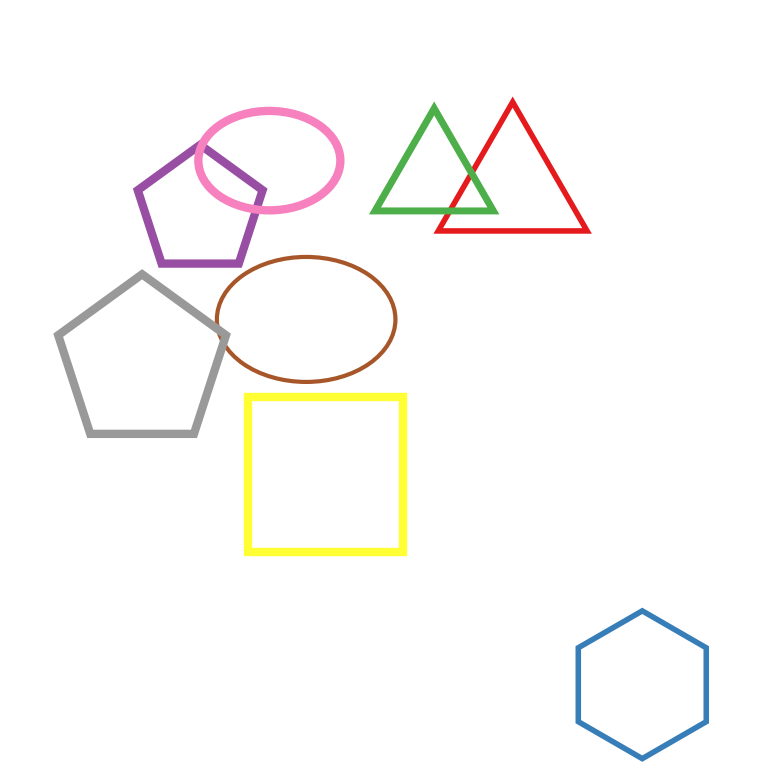[{"shape": "triangle", "thickness": 2, "radius": 0.56, "center": [0.666, 0.756]}, {"shape": "hexagon", "thickness": 2, "radius": 0.48, "center": [0.834, 0.111]}, {"shape": "triangle", "thickness": 2.5, "radius": 0.44, "center": [0.564, 0.77]}, {"shape": "pentagon", "thickness": 3, "radius": 0.43, "center": [0.26, 0.727]}, {"shape": "square", "thickness": 3, "radius": 0.5, "center": [0.423, 0.384]}, {"shape": "oval", "thickness": 1.5, "radius": 0.58, "center": [0.398, 0.585]}, {"shape": "oval", "thickness": 3, "radius": 0.46, "center": [0.35, 0.791]}, {"shape": "pentagon", "thickness": 3, "radius": 0.57, "center": [0.185, 0.529]}]